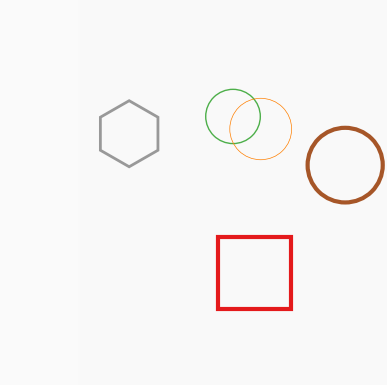[{"shape": "square", "thickness": 3, "radius": 0.47, "center": [0.656, 0.29]}, {"shape": "circle", "thickness": 1, "radius": 0.35, "center": [0.601, 0.698]}, {"shape": "circle", "thickness": 0.5, "radius": 0.4, "center": [0.673, 0.665]}, {"shape": "circle", "thickness": 3, "radius": 0.48, "center": [0.891, 0.571]}, {"shape": "hexagon", "thickness": 2, "radius": 0.43, "center": [0.333, 0.653]}]